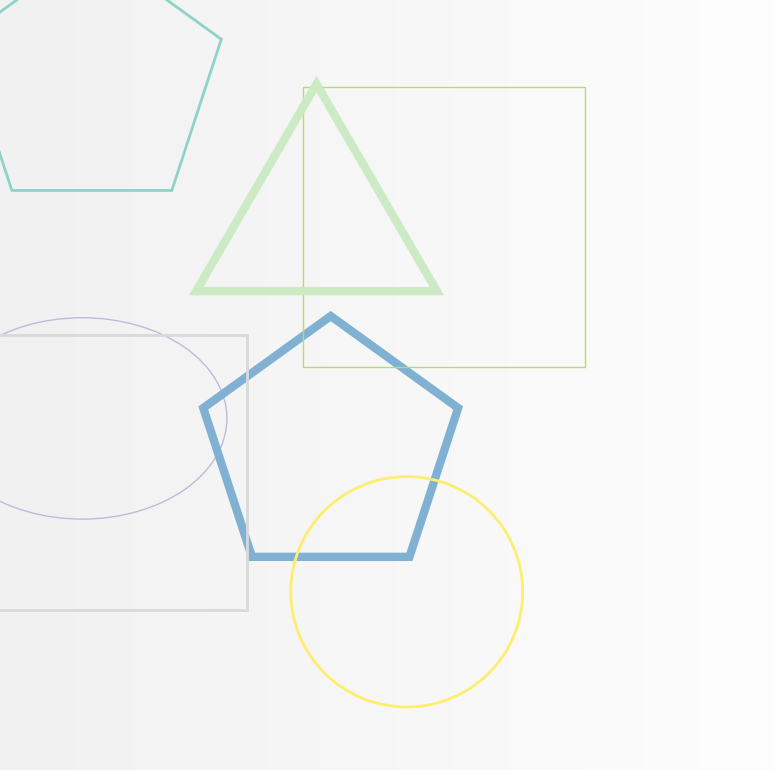[{"shape": "pentagon", "thickness": 1, "radius": 0.88, "center": [0.119, 0.895]}, {"shape": "oval", "thickness": 0.5, "radius": 0.93, "center": [0.106, 0.457]}, {"shape": "pentagon", "thickness": 3, "radius": 0.86, "center": [0.427, 0.417]}, {"shape": "square", "thickness": 0.5, "radius": 0.91, "center": [0.573, 0.705]}, {"shape": "square", "thickness": 1, "radius": 0.89, "center": [0.14, 0.386]}, {"shape": "triangle", "thickness": 3, "radius": 0.9, "center": [0.408, 0.712]}, {"shape": "circle", "thickness": 1, "radius": 0.75, "center": [0.525, 0.231]}]